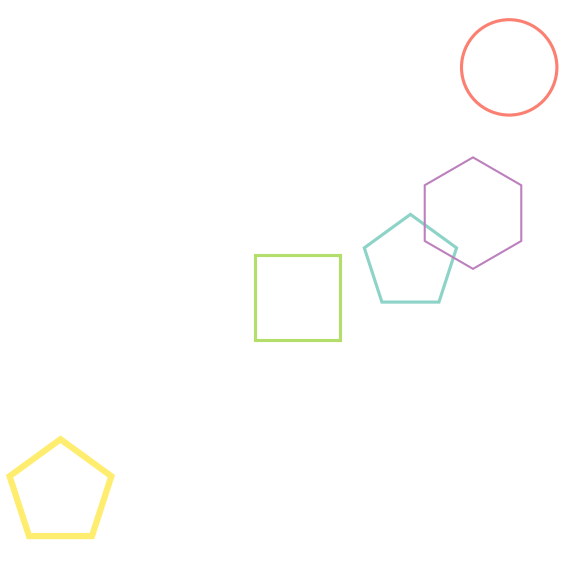[{"shape": "pentagon", "thickness": 1.5, "radius": 0.42, "center": [0.711, 0.544]}, {"shape": "circle", "thickness": 1.5, "radius": 0.41, "center": [0.882, 0.882]}, {"shape": "square", "thickness": 1.5, "radius": 0.37, "center": [0.516, 0.485]}, {"shape": "hexagon", "thickness": 1, "radius": 0.48, "center": [0.819, 0.63]}, {"shape": "pentagon", "thickness": 3, "radius": 0.46, "center": [0.105, 0.146]}]